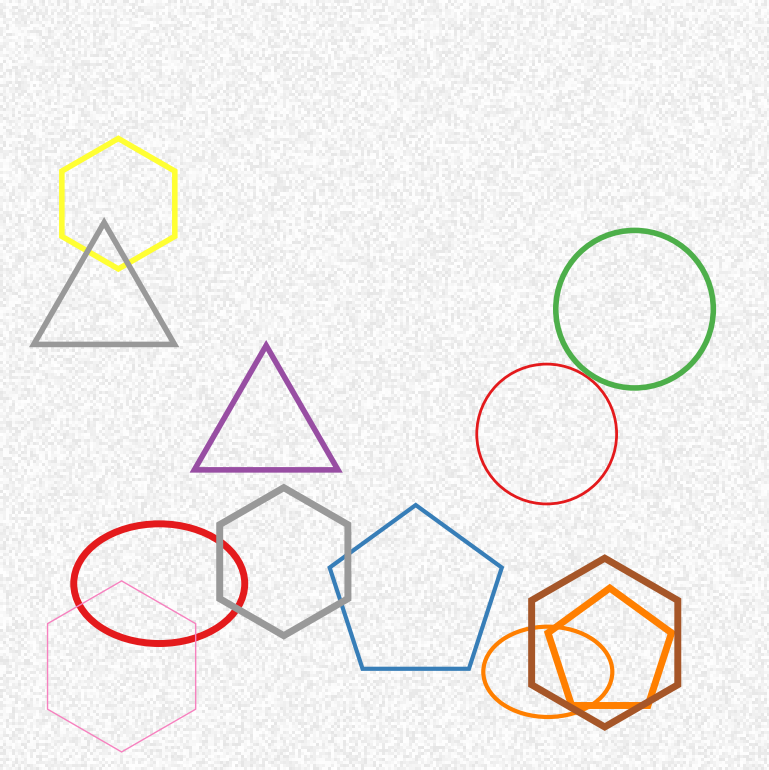[{"shape": "circle", "thickness": 1, "radius": 0.45, "center": [0.71, 0.436]}, {"shape": "oval", "thickness": 2.5, "radius": 0.56, "center": [0.207, 0.242]}, {"shape": "pentagon", "thickness": 1.5, "radius": 0.59, "center": [0.54, 0.227]}, {"shape": "circle", "thickness": 2, "radius": 0.51, "center": [0.824, 0.598]}, {"shape": "triangle", "thickness": 2, "radius": 0.54, "center": [0.346, 0.444]}, {"shape": "oval", "thickness": 1.5, "radius": 0.42, "center": [0.711, 0.127]}, {"shape": "pentagon", "thickness": 2.5, "radius": 0.42, "center": [0.792, 0.152]}, {"shape": "hexagon", "thickness": 2, "radius": 0.42, "center": [0.154, 0.735]}, {"shape": "hexagon", "thickness": 2.5, "radius": 0.55, "center": [0.785, 0.165]}, {"shape": "hexagon", "thickness": 0.5, "radius": 0.56, "center": [0.158, 0.135]}, {"shape": "triangle", "thickness": 2, "radius": 0.53, "center": [0.135, 0.605]}, {"shape": "hexagon", "thickness": 2.5, "radius": 0.48, "center": [0.369, 0.271]}]